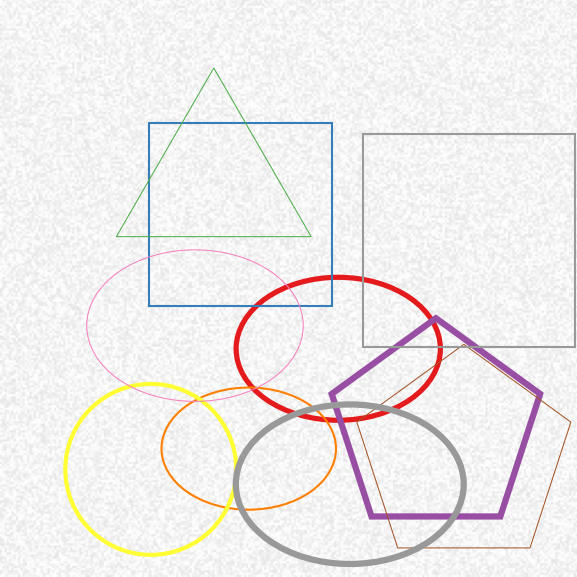[{"shape": "oval", "thickness": 2.5, "radius": 0.88, "center": [0.586, 0.395]}, {"shape": "square", "thickness": 1, "radius": 0.79, "center": [0.416, 0.627]}, {"shape": "triangle", "thickness": 0.5, "radius": 0.97, "center": [0.37, 0.687]}, {"shape": "pentagon", "thickness": 3, "radius": 0.95, "center": [0.755, 0.258]}, {"shape": "oval", "thickness": 1, "radius": 0.76, "center": [0.431, 0.222]}, {"shape": "circle", "thickness": 2, "radius": 0.74, "center": [0.261, 0.186]}, {"shape": "pentagon", "thickness": 0.5, "radius": 0.97, "center": [0.803, 0.208]}, {"shape": "oval", "thickness": 0.5, "radius": 0.94, "center": [0.338, 0.435]}, {"shape": "square", "thickness": 1, "radius": 0.92, "center": [0.812, 0.583]}, {"shape": "oval", "thickness": 3, "radius": 0.99, "center": [0.606, 0.161]}]